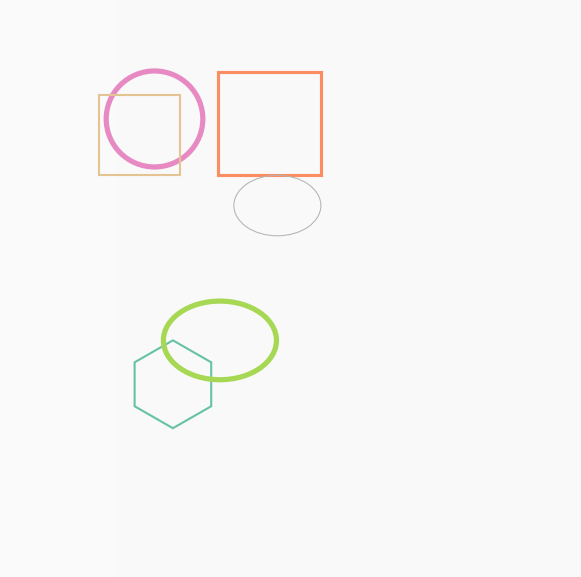[{"shape": "hexagon", "thickness": 1, "radius": 0.38, "center": [0.297, 0.334]}, {"shape": "square", "thickness": 1.5, "radius": 0.44, "center": [0.463, 0.785]}, {"shape": "circle", "thickness": 2.5, "radius": 0.42, "center": [0.266, 0.793]}, {"shape": "oval", "thickness": 2.5, "radius": 0.49, "center": [0.378, 0.41]}, {"shape": "square", "thickness": 1, "radius": 0.35, "center": [0.24, 0.765]}, {"shape": "oval", "thickness": 0.5, "radius": 0.37, "center": [0.477, 0.643]}]